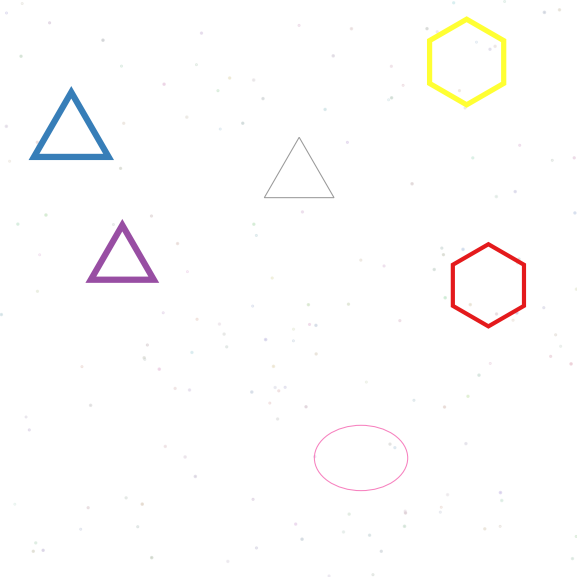[{"shape": "hexagon", "thickness": 2, "radius": 0.36, "center": [0.846, 0.505]}, {"shape": "triangle", "thickness": 3, "radius": 0.37, "center": [0.123, 0.765]}, {"shape": "triangle", "thickness": 3, "radius": 0.31, "center": [0.212, 0.546]}, {"shape": "hexagon", "thickness": 2.5, "radius": 0.37, "center": [0.808, 0.892]}, {"shape": "oval", "thickness": 0.5, "radius": 0.4, "center": [0.625, 0.206]}, {"shape": "triangle", "thickness": 0.5, "radius": 0.35, "center": [0.518, 0.692]}]